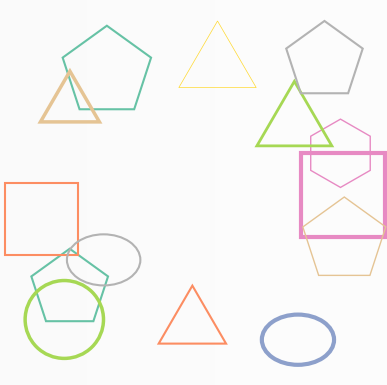[{"shape": "pentagon", "thickness": 1.5, "radius": 0.6, "center": [0.276, 0.813]}, {"shape": "pentagon", "thickness": 1.5, "radius": 0.52, "center": [0.18, 0.25]}, {"shape": "triangle", "thickness": 1.5, "radius": 0.5, "center": [0.496, 0.158]}, {"shape": "square", "thickness": 1.5, "radius": 0.47, "center": [0.107, 0.431]}, {"shape": "oval", "thickness": 3, "radius": 0.47, "center": [0.769, 0.118]}, {"shape": "hexagon", "thickness": 1, "radius": 0.44, "center": [0.879, 0.602]}, {"shape": "square", "thickness": 3, "radius": 0.54, "center": [0.884, 0.494]}, {"shape": "triangle", "thickness": 2, "radius": 0.56, "center": [0.76, 0.677]}, {"shape": "circle", "thickness": 2.5, "radius": 0.51, "center": [0.166, 0.17]}, {"shape": "triangle", "thickness": 0.5, "radius": 0.58, "center": [0.561, 0.83]}, {"shape": "triangle", "thickness": 2.5, "radius": 0.44, "center": [0.18, 0.727]}, {"shape": "pentagon", "thickness": 1, "radius": 0.56, "center": [0.888, 0.376]}, {"shape": "pentagon", "thickness": 1.5, "radius": 0.52, "center": [0.837, 0.842]}, {"shape": "oval", "thickness": 1.5, "radius": 0.47, "center": [0.267, 0.325]}]